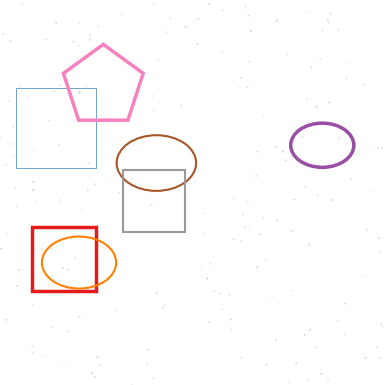[{"shape": "square", "thickness": 2.5, "radius": 0.42, "center": [0.166, 0.328]}, {"shape": "square", "thickness": 0.5, "radius": 0.52, "center": [0.145, 0.668]}, {"shape": "oval", "thickness": 2.5, "radius": 0.41, "center": [0.837, 0.623]}, {"shape": "oval", "thickness": 1.5, "radius": 0.48, "center": [0.205, 0.318]}, {"shape": "oval", "thickness": 1.5, "radius": 0.52, "center": [0.406, 0.577]}, {"shape": "pentagon", "thickness": 2.5, "radius": 0.54, "center": [0.268, 0.776]}, {"shape": "square", "thickness": 1.5, "radius": 0.4, "center": [0.4, 0.479]}]